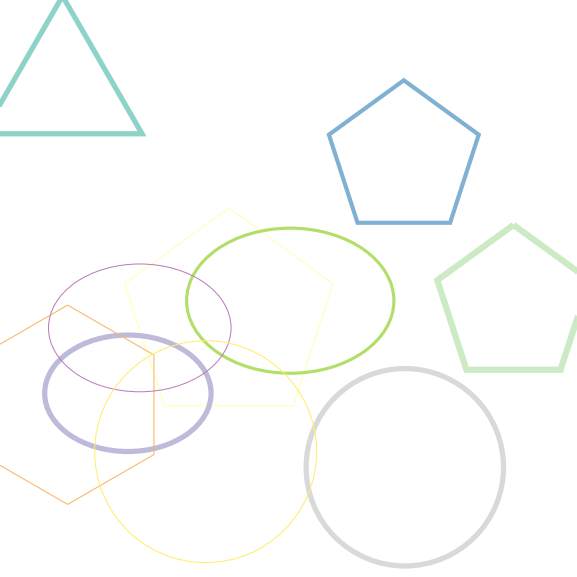[{"shape": "triangle", "thickness": 2.5, "radius": 0.8, "center": [0.108, 0.847]}, {"shape": "pentagon", "thickness": 0.5, "radius": 0.95, "center": [0.396, 0.449]}, {"shape": "oval", "thickness": 2.5, "radius": 0.72, "center": [0.221, 0.318]}, {"shape": "pentagon", "thickness": 2, "radius": 0.68, "center": [0.699, 0.724]}, {"shape": "hexagon", "thickness": 0.5, "radius": 0.86, "center": [0.117, 0.298]}, {"shape": "oval", "thickness": 1.5, "radius": 0.9, "center": [0.503, 0.478]}, {"shape": "circle", "thickness": 2.5, "radius": 0.85, "center": [0.701, 0.19]}, {"shape": "oval", "thickness": 0.5, "radius": 0.79, "center": [0.242, 0.431]}, {"shape": "pentagon", "thickness": 3, "radius": 0.69, "center": [0.889, 0.471]}, {"shape": "circle", "thickness": 0.5, "radius": 0.96, "center": [0.356, 0.217]}]